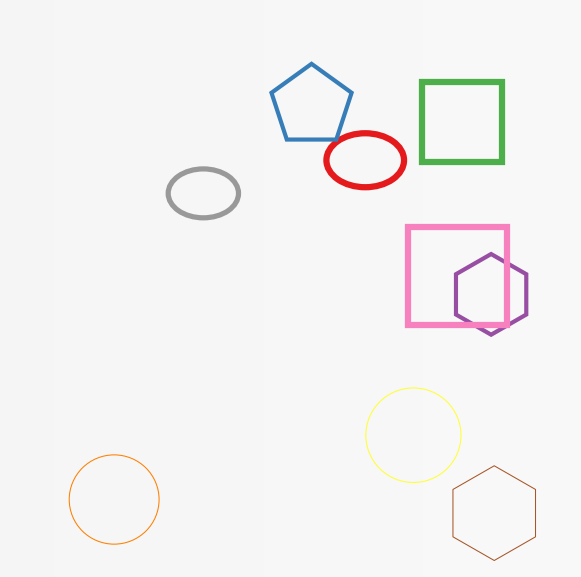[{"shape": "oval", "thickness": 3, "radius": 0.33, "center": [0.628, 0.722]}, {"shape": "pentagon", "thickness": 2, "radius": 0.36, "center": [0.536, 0.816]}, {"shape": "square", "thickness": 3, "radius": 0.35, "center": [0.795, 0.788]}, {"shape": "hexagon", "thickness": 2, "radius": 0.35, "center": [0.845, 0.489]}, {"shape": "circle", "thickness": 0.5, "radius": 0.39, "center": [0.196, 0.134]}, {"shape": "circle", "thickness": 0.5, "radius": 0.41, "center": [0.711, 0.245]}, {"shape": "hexagon", "thickness": 0.5, "radius": 0.41, "center": [0.85, 0.111]}, {"shape": "square", "thickness": 3, "radius": 0.42, "center": [0.787, 0.522]}, {"shape": "oval", "thickness": 2.5, "radius": 0.3, "center": [0.35, 0.664]}]